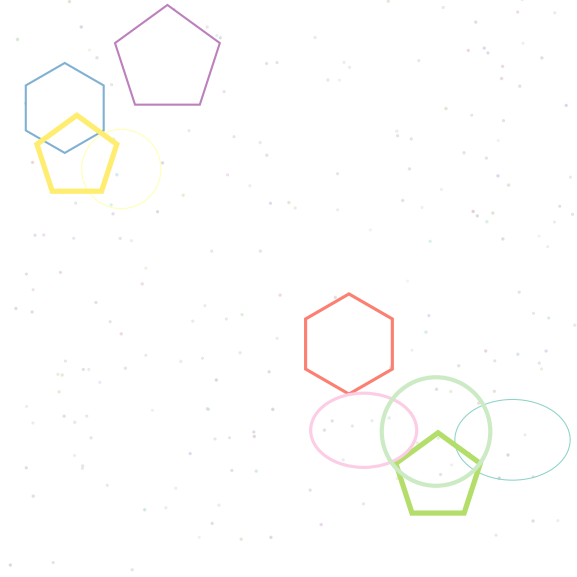[{"shape": "oval", "thickness": 0.5, "radius": 0.5, "center": [0.887, 0.238]}, {"shape": "circle", "thickness": 0.5, "radius": 0.34, "center": [0.21, 0.707]}, {"shape": "hexagon", "thickness": 1.5, "radius": 0.43, "center": [0.604, 0.403]}, {"shape": "hexagon", "thickness": 1, "radius": 0.39, "center": [0.112, 0.812]}, {"shape": "pentagon", "thickness": 2.5, "radius": 0.38, "center": [0.759, 0.173]}, {"shape": "oval", "thickness": 1.5, "radius": 0.46, "center": [0.63, 0.254]}, {"shape": "pentagon", "thickness": 1, "radius": 0.48, "center": [0.29, 0.895]}, {"shape": "circle", "thickness": 2, "radius": 0.47, "center": [0.755, 0.252]}, {"shape": "pentagon", "thickness": 2.5, "radius": 0.36, "center": [0.133, 0.727]}]